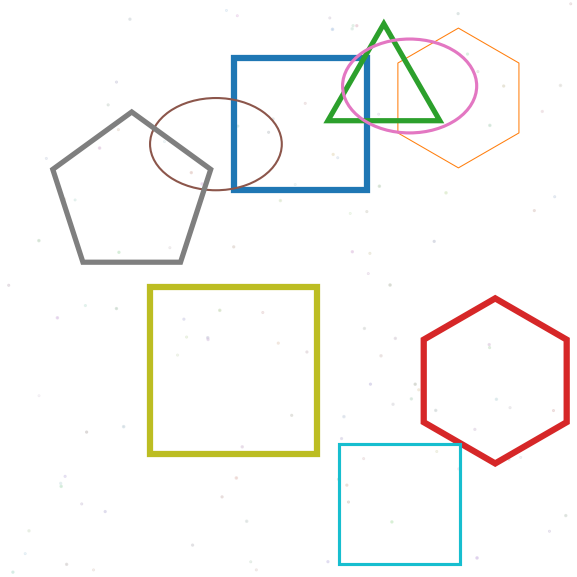[{"shape": "square", "thickness": 3, "radius": 0.58, "center": [0.52, 0.784]}, {"shape": "hexagon", "thickness": 0.5, "radius": 0.61, "center": [0.794, 0.829]}, {"shape": "triangle", "thickness": 2.5, "radius": 0.56, "center": [0.665, 0.846]}, {"shape": "hexagon", "thickness": 3, "radius": 0.71, "center": [0.858, 0.34]}, {"shape": "oval", "thickness": 1, "radius": 0.57, "center": [0.374, 0.75]}, {"shape": "oval", "thickness": 1.5, "radius": 0.58, "center": [0.709, 0.85]}, {"shape": "pentagon", "thickness": 2.5, "radius": 0.72, "center": [0.228, 0.661]}, {"shape": "square", "thickness": 3, "radius": 0.72, "center": [0.405, 0.358]}, {"shape": "square", "thickness": 1.5, "radius": 0.52, "center": [0.692, 0.127]}]